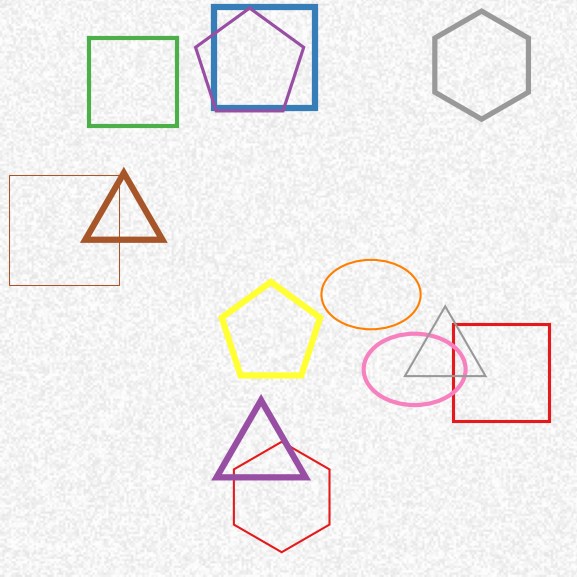[{"shape": "hexagon", "thickness": 1, "radius": 0.48, "center": [0.488, 0.139]}, {"shape": "square", "thickness": 1.5, "radius": 0.42, "center": [0.867, 0.354]}, {"shape": "square", "thickness": 3, "radius": 0.44, "center": [0.458, 0.9]}, {"shape": "square", "thickness": 2, "radius": 0.38, "center": [0.23, 0.857]}, {"shape": "pentagon", "thickness": 1.5, "radius": 0.49, "center": [0.432, 0.887]}, {"shape": "triangle", "thickness": 3, "radius": 0.45, "center": [0.452, 0.217]}, {"shape": "oval", "thickness": 1, "radius": 0.43, "center": [0.642, 0.489]}, {"shape": "pentagon", "thickness": 3, "radius": 0.45, "center": [0.469, 0.421]}, {"shape": "triangle", "thickness": 3, "radius": 0.39, "center": [0.214, 0.623]}, {"shape": "square", "thickness": 0.5, "radius": 0.48, "center": [0.11, 0.601]}, {"shape": "oval", "thickness": 2, "radius": 0.44, "center": [0.718, 0.36]}, {"shape": "hexagon", "thickness": 2.5, "radius": 0.47, "center": [0.834, 0.886]}, {"shape": "triangle", "thickness": 1, "radius": 0.4, "center": [0.771, 0.388]}]